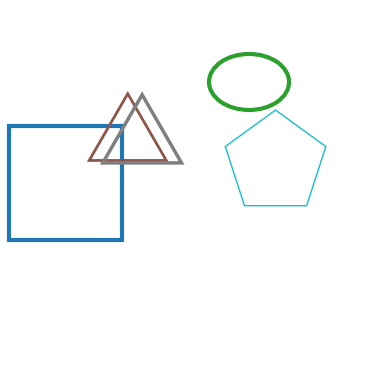[{"shape": "square", "thickness": 3, "radius": 0.74, "center": [0.17, 0.526]}, {"shape": "oval", "thickness": 3, "radius": 0.52, "center": [0.647, 0.787]}, {"shape": "triangle", "thickness": 2, "radius": 0.58, "center": [0.332, 0.641]}, {"shape": "triangle", "thickness": 2.5, "radius": 0.59, "center": [0.369, 0.636]}, {"shape": "pentagon", "thickness": 1, "radius": 0.69, "center": [0.716, 0.577]}]